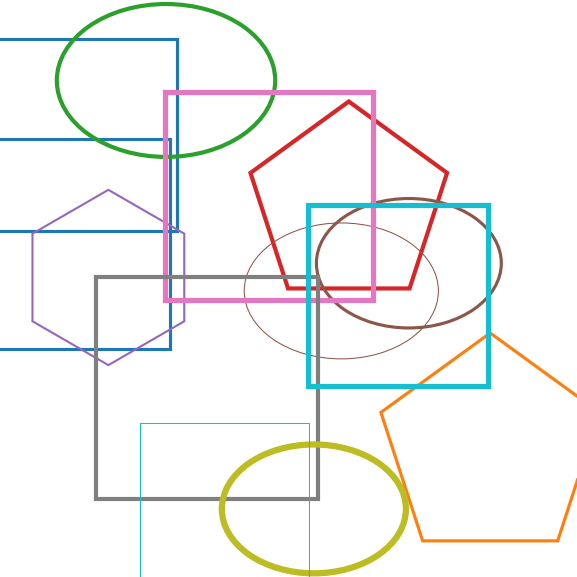[{"shape": "square", "thickness": 1.5, "radius": 0.83, "center": [0.141, 0.765]}, {"shape": "square", "thickness": 1.5, "radius": 0.91, "center": [0.114, 0.576]}, {"shape": "pentagon", "thickness": 1.5, "radius": 0.99, "center": [0.849, 0.224]}, {"shape": "oval", "thickness": 2, "radius": 0.95, "center": [0.287, 0.86]}, {"shape": "pentagon", "thickness": 2, "radius": 0.89, "center": [0.604, 0.644]}, {"shape": "hexagon", "thickness": 1, "radius": 0.76, "center": [0.188, 0.519]}, {"shape": "oval", "thickness": 1.5, "radius": 0.8, "center": [0.708, 0.543]}, {"shape": "oval", "thickness": 0.5, "radius": 0.84, "center": [0.591, 0.495]}, {"shape": "square", "thickness": 2.5, "radius": 0.9, "center": [0.466, 0.66]}, {"shape": "square", "thickness": 2, "radius": 0.96, "center": [0.359, 0.327]}, {"shape": "oval", "thickness": 3, "radius": 0.8, "center": [0.544, 0.118]}, {"shape": "square", "thickness": 0.5, "radius": 0.73, "center": [0.389, 0.12]}, {"shape": "square", "thickness": 2.5, "radius": 0.78, "center": [0.689, 0.488]}]